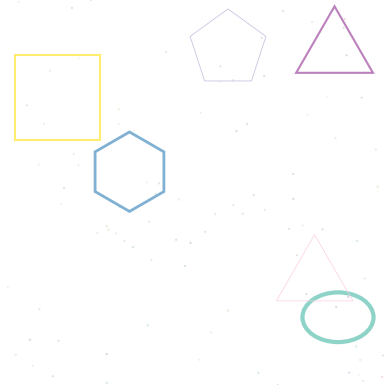[{"shape": "oval", "thickness": 3, "radius": 0.46, "center": [0.878, 0.176]}, {"shape": "pentagon", "thickness": 0.5, "radius": 0.52, "center": [0.592, 0.873]}, {"shape": "hexagon", "thickness": 2, "radius": 0.52, "center": [0.336, 0.554]}, {"shape": "triangle", "thickness": 0.5, "radius": 0.57, "center": [0.817, 0.276]}, {"shape": "triangle", "thickness": 1.5, "radius": 0.58, "center": [0.869, 0.868]}, {"shape": "square", "thickness": 1.5, "radius": 0.55, "center": [0.15, 0.746]}]